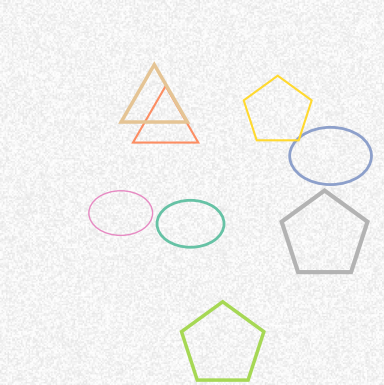[{"shape": "oval", "thickness": 2, "radius": 0.44, "center": [0.495, 0.419]}, {"shape": "triangle", "thickness": 1.5, "radius": 0.49, "center": [0.43, 0.679]}, {"shape": "oval", "thickness": 2, "radius": 0.53, "center": [0.859, 0.595]}, {"shape": "oval", "thickness": 1, "radius": 0.41, "center": [0.314, 0.447]}, {"shape": "pentagon", "thickness": 2.5, "radius": 0.56, "center": [0.578, 0.104]}, {"shape": "pentagon", "thickness": 1.5, "radius": 0.46, "center": [0.721, 0.711]}, {"shape": "triangle", "thickness": 2.5, "radius": 0.5, "center": [0.401, 0.733]}, {"shape": "pentagon", "thickness": 3, "radius": 0.59, "center": [0.843, 0.388]}]